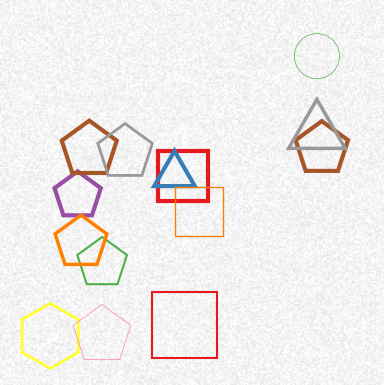[{"shape": "square", "thickness": 3, "radius": 0.33, "center": [0.475, 0.542]}, {"shape": "square", "thickness": 1.5, "radius": 0.42, "center": [0.48, 0.156]}, {"shape": "triangle", "thickness": 3, "radius": 0.3, "center": [0.453, 0.547]}, {"shape": "pentagon", "thickness": 1.5, "radius": 0.34, "center": [0.265, 0.317]}, {"shape": "circle", "thickness": 0.5, "radius": 0.29, "center": [0.823, 0.854]}, {"shape": "pentagon", "thickness": 3, "radius": 0.32, "center": [0.202, 0.492]}, {"shape": "square", "thickness": 1, "radius": 0.31, "center": [0.517, 0.451]}, {"shape": "pentagon", "thickness": 2.5, "radius": 0.35, "center": [0.21, 0.37]}, {"shape": "hexagon", "thickness": 2, "radius": 0.42, "center": [0.13, 0.127]}, {"shape": "pentagon", "thickness": 3, "radius": 0.38, "center": [0.232, 0.611]}, {"shape": "pentagon", "thickness": 3, "radius": 0.36, "center": [0.836, 0.614]}, {"shape": "pentagon", "thickness": 0.5, "radius": 0.39, "center": [0.265, 0.13]}, {"shape": "pentagon", "thickness": 2, "radius": 0.37, "center": [0.325, 0.605]}, {"shape": "triangle", "thickness": 2.5, "radius": 0.42, "center": [0.823, 0.657]}]